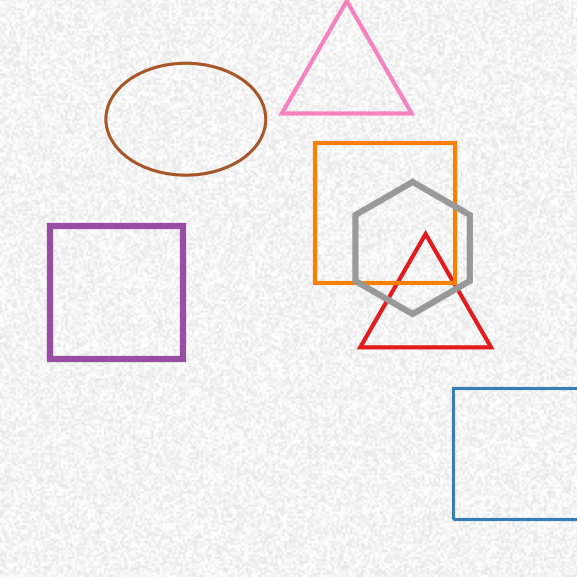[{"shape": "triangle", "thickness": 2, "radius": 0.65, "center": [0.737, 0.463]}, {"shape": "square", "thickness": 1.5, "radius": 0.56, "center": [0.898, 0.214]}, {"shape": "square", "thickness": 3, "radius": 0.57, "center": [0.201, 0.492]}, {"shape": "square", "thickness": 2, "radius": 0.61, "center": [0.667, 0.631]}, {"shape": "oval", "thickness": 1.5, "radius": 0.69, "center": [0.322, 0.793]}, {"shape": "triangle", "thickness": 2, "radius": 0.65, "center": [0.6, 0.868]}, {"shape": "hexagon", "thickness": 3, "radius": 0.57, "center": [0.715, 0.57]}]